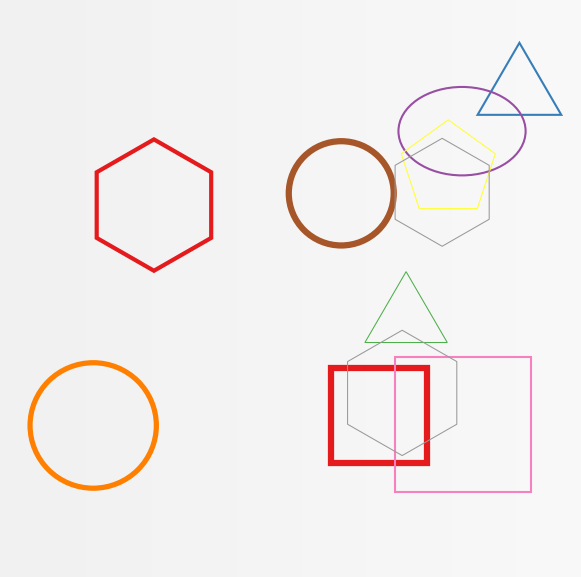[{"shape": "hexagon", "thickness": 2, "radius": 0.57, "center": [0.265, 0.644]}, {"shape": "square", "thickness": 3, "radius": 0.41, "center": [0.652, 0.279]}, {"shape": "triangle", "thickness": 1, "radius": 0.42, "center": [0.894, 0.842]}, {"shape": "triangle", "thickness": 0.5, "radius": 0.41, "center": [0.699, 0.447]}, {"shape": "oval", "thickness": 1, "radius": 0.55, "center": [0.795, 0.772]}, {"shape": "circle", "thickness": 2.5, "radius": 0.54, "center": [0.16, 0.262]}, {"shape": "pentagon", "thickness": 0.5, "radius": 0.42, "center": [0.771, 0.707]}, {"shape": "circle", "thickness": 3, "radius": 0.45, "center": [0.587, 0.664]}, {"shape": "square", "thickness": 1, "radius": 0.59, "center": [0.796, 0.264]}, {"shape": "hexagon", "thickness": 0.5, "radius": 0.54, "center": [0.692, 0.319]}, {"shape": "hexagon", "thickness": 0.5, "radius": 0.47, "center": [0.761, 0.666]}]